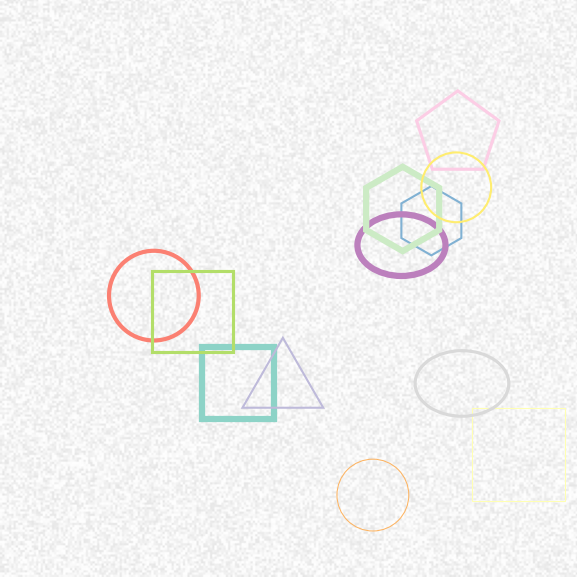[{"shape": "square", "thickness": 3, "radius": 0.31, "center": [0.412, 0.336]}, {"shape": "square", "thickness": 0.5, "radius": 0.4, "center": [0.898, 0.213]}, {"shape": "triangle", "thickness": 1, "radius": 0.4, "center": [0.49, 0.333]}, {"shape": "circle", "thickness": 2, "radius": 0.39, "center": [0.266, 0.487]}, {"shape": "hexagon", "thickness": 1, "radius": 0.3, "center": [0.747, 0.617]}, {"shape": "circle", "thickness": 0.5, "radius": 0.31, "center": [0.646, 0.142]}, {"shape": "square", "thickness": 1.5, "radius": 0.35, "center": [0.333, 0.46]}, {"shape": "pentagon", "thickness": 1.5, "radius": 0.37, "center": [0.793, 0.767]}, {"shape": "oval", "thickness": 1.5, "radius": 0.41, "center": [0.8, 0.335]}, {"shape": "oval", "thickness": 3, "radius": 0.38, "center": [0.695, 0.575]}, {"shape": "hexagon", "thickness": 3, "radius": 0.37, "center": [0.697, 0.637]}, {"shape": "circle", "thickness": 1, "radius": 0.3, "center": [0.79, 0.675]}]